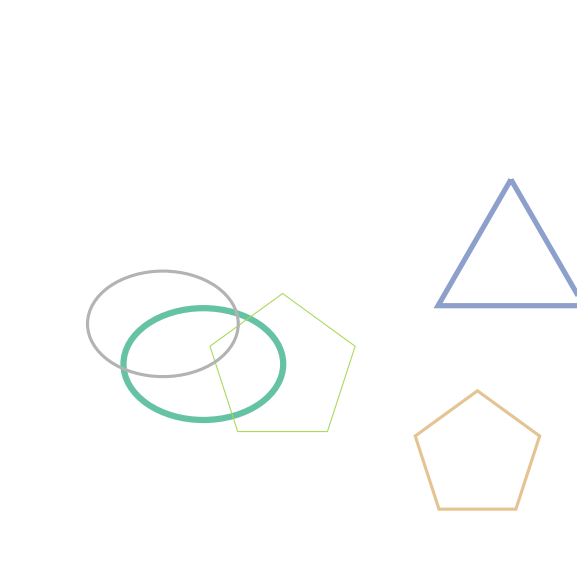[{"shape": "oval", "thickness": 3, "radius": 0.69, "center": [0.352, 0.369]}, {"shape": "triangle", "thickness": 2.5, "radius": 0.73, "center": [0.885, 0.543]}, {"shape": "pentagon", "thickness": 0.5, "radius": 0.66, "center": [0.489, 0.359]}, {"shape": "pentagon", "thickness": 1.5, "radius": 0.57, "center": [0.827, 0.209]}, {"shape": "oval", "thickness": 1.5, "radius": 0.65, "center": [0.282, 0.438]}]